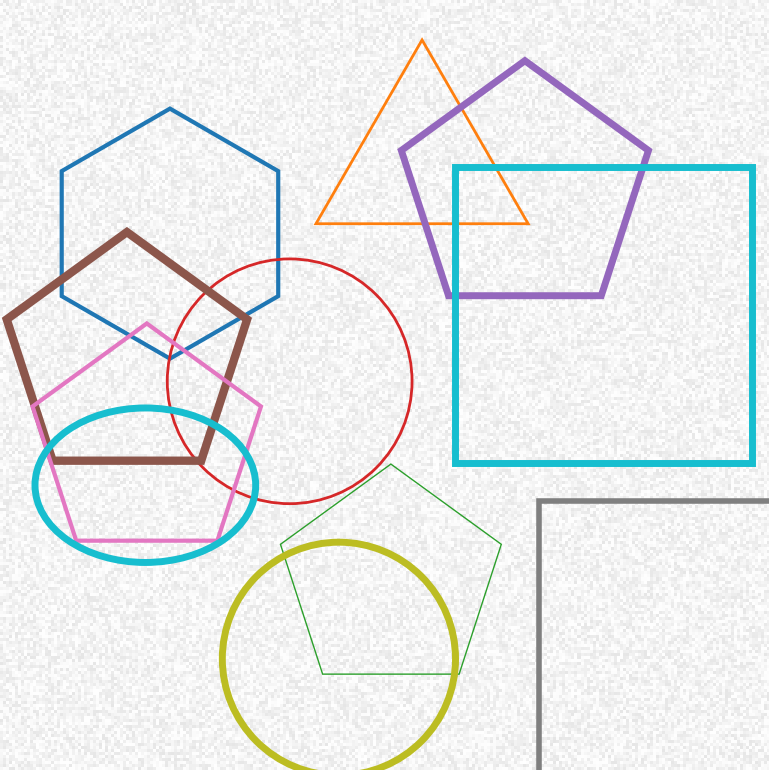[{"shape": "hexagon", "thickness": 1.5, "radius": 0.81, "center": [0.221, 0.697]}, {"shape": "triangle", "thickness": 1, "radius": 0.8, "center": [0.548, 0.789]}, {"shape": "pentagon", "thickness": 0.5, "radius": 0.75, "center": [0.508, 0.246]}, {"shape": "circle", "thickness": 1, "radius": 0.79, "center": [0.376, 0.505]}, {"shape": "pentagon", "thickness": 2.5, "radius": 0.84, "center": [0.682, 0.752]}, {"shape": "pentagon", "thickness": 3, "radius": 0.82, "center": [0.165, 0.534]}, {"shape": "pentagon", "thickness": 1.5, "radius": 0.78, "center": [0.191, 0.424]}, {"shape": "square", "thickness": 2, "radius": 0.93, "center": [0.886, 0.165]}, {"shape": "circle", "thickness": 2.5, "radius": 0.76, "center": [0.44, 0.144]}, {"shape": "oval", "thickness": 2.5, "radius": 0.72, "center": [0.189, 0.37]}, {"shape": "square", "thickness": 2.5, "radius": 0.96, "center": [0.784, 0.591]}]